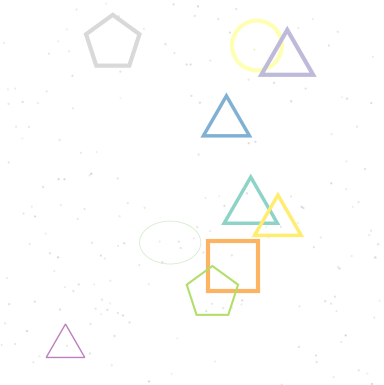[{"shape": "triangle", "thickness": 2.5, "radius": 0.4, "center": [0.651, 0.46]}, {"shape": "circle", "thickness": 3, "radius": 0.32, "center": [0.667, 0.882]}, {"shape": "triangle", "thickness": 3, "radius": 0.39, "center": [0.746, 0.845]}, {"shape": "triangle", "thickness": 2.5, "radius": 0.35, "center": [0.588, 0.682]}, {"shape": "square", "thickness": 3, "radius": 0.32, "center": [0.605, 0.309]}, {"shape": "pentagon", "thickness": 1.5, "radius": 0.35, "center": [0.552, 0.239]}, {"shape": "pentagon", "thickness": 3, "radius": 0.36, "center": [0.293, 0.888]}, {"shape": "triangle", "thickness": 1, "radius": 0.29, "center": [0.17, 0.1]}, {"shape": "oval", "thickness": 0.5, "radius": 0.4, "center": [0.442, 0.37]}, {"shape": "triangle", "thickness": 2.5, "radius": 0.35, "center": [0.722, 0.424]}]